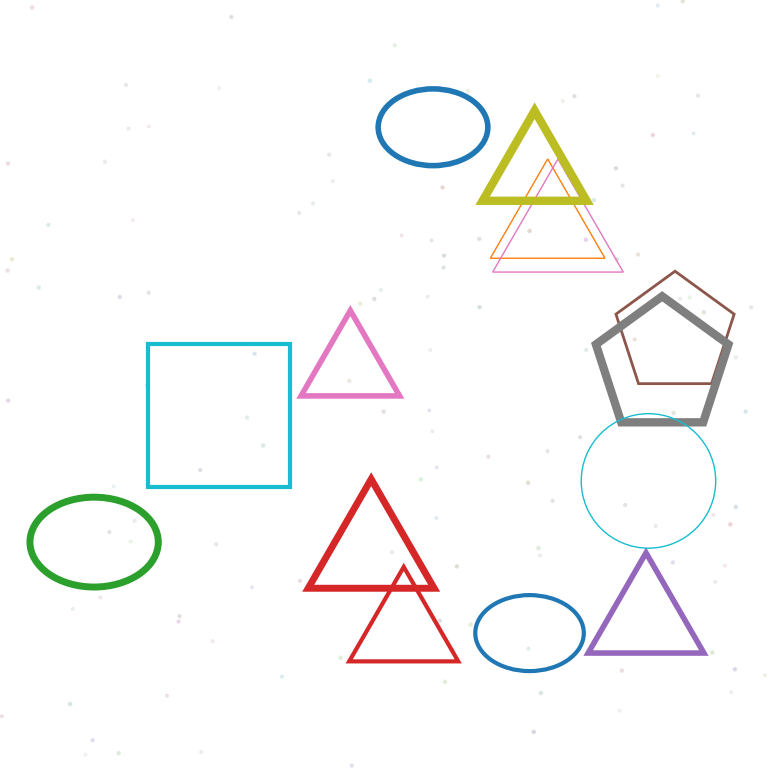[{"shape": "oval", "thickness": 2, "radius": 0.36, "center": [0.562, 0.835]}, {"shape": "oval", "thickness": 1.5, "radius": 0.35, "center": [0.688, 0.178]}, {"shape": "triangle", "thickness": 0.5, "radius": 0.43, "center": [0.711, 0.708]}, {"shape": "oval", "thickness": 2.5, "radius": 0.42, "center": [0.122, 0.296]}, {"shape": "triangle", "thickness": 1.5, "radius": 0.41, "center": [0.524, 0.182]}, {"shape": "triangle", "thickness": 2.5, "radius": 0.47, "center": [0.482, 0.283]}, {"shape": "triangle", "thickness": 2, "radius": 0.43, "center": [0.839, 0.195]}, {"shape": "pentagon", "thickness": 1, "radius": 0.4, "center": [0.877, 0.567]}, {"shape": "triangle", "thickness": 2, "radius": 0.37, "center": [0.455, 0.523]}, {"shape": "triangle", "thickness": 0.5, "radius": 0.49, "center": [0.725, 0.696]}, {"shape": "pentagon", "thickness": 3, "radius": 0.45, "center": [0.86, 0.525]}, {"shape": "triangle", "thickness": 3, "radius": 0.39, "center": [0.694, 0.778]}, {"shape": "square", "thickness": 1.5, "radius": 0.46, "center": [0.284, 0.46]}, {"shape": "circle", "thickness": 0.5, "radius": 0.44, "center": [0.842, 0.375]}]